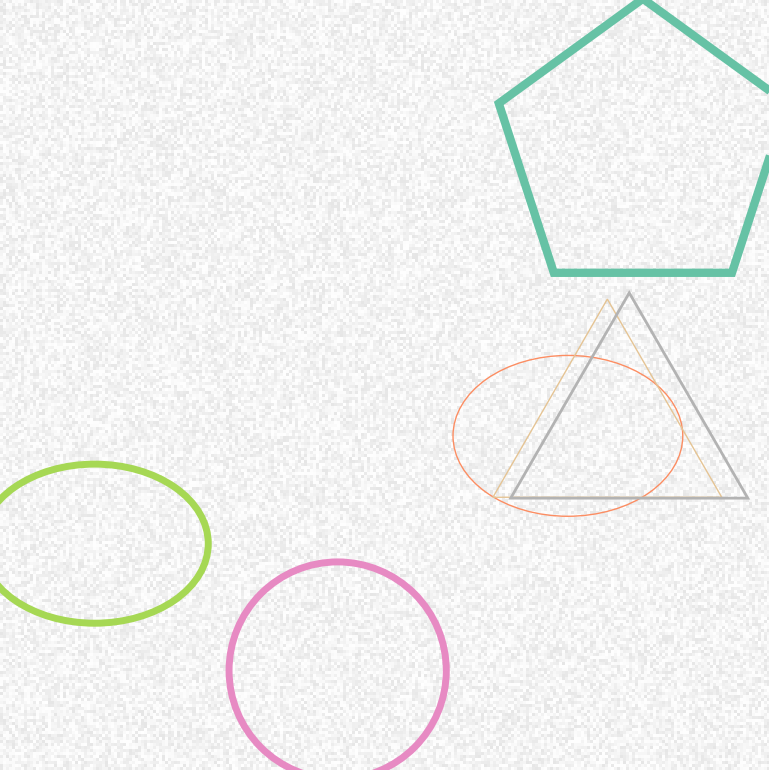[{"shape": "pentagon", "thickness": 3, "radius": 0.98, "center": [0.835, 0.805]}, {"shape": "oval", "thickness": 0.5, "radius": 0.75, "center": [0.738, 0.434]}, {"shape": "circle", "thickness": 2.5, "radius": 0.71, "center": [0.439, 0.129]}, {"shape": "oval", "thickness": 2.5, "radius": 0.74, "center": [0.123, 0.294]}, {"shape": "triangle", "thickness": 0.5, "radius": 0.86, "center": [0.789, 0.44]}, {"shape": "triangle", "thickness": 1, "radius": 0.89, "center": [0.817, 0.442]}]